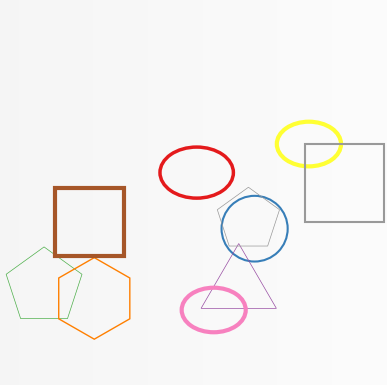[{"shape": "oval", "thickness": 2.5, "radius": 0.47, "center": [0.508, 0.552]}, {"shape": "circle", "thickness": 1.5, "radius": 0.43, "center": [0.657, 0.406]}, {"shape": "pentagon", "thickness": 0.5, "radius": 0.51, "center": [0.114, 0.256]}, {"shape": "triangle", "thickness": 0.5, "radius": 0.56, "center": [0.616, 0.255]}, {"shape": "hexagon", "thickness": 1, "radius": 0.53, "center": [0.243, 0.225]}, {"shape": "oval", "thickness": 3, "radius": 0.41, "center": [0.797, 0.626]}, {"shape": "square", "thickness": 3, "radius": 0.44, "center": [0.231, 0.424]}, {"shape": "oval", "thickness": 3, "radius": 0.41, "center": [0.551, 0.195]}, {"shape": "square", "thickness": 1.5, "radius": 0.5, "center": [0.889, 0.524]}, {"shape": "pentagon", "thickness": 0.5, "radius": 0.42, "center": [0.641, 0.429]}]